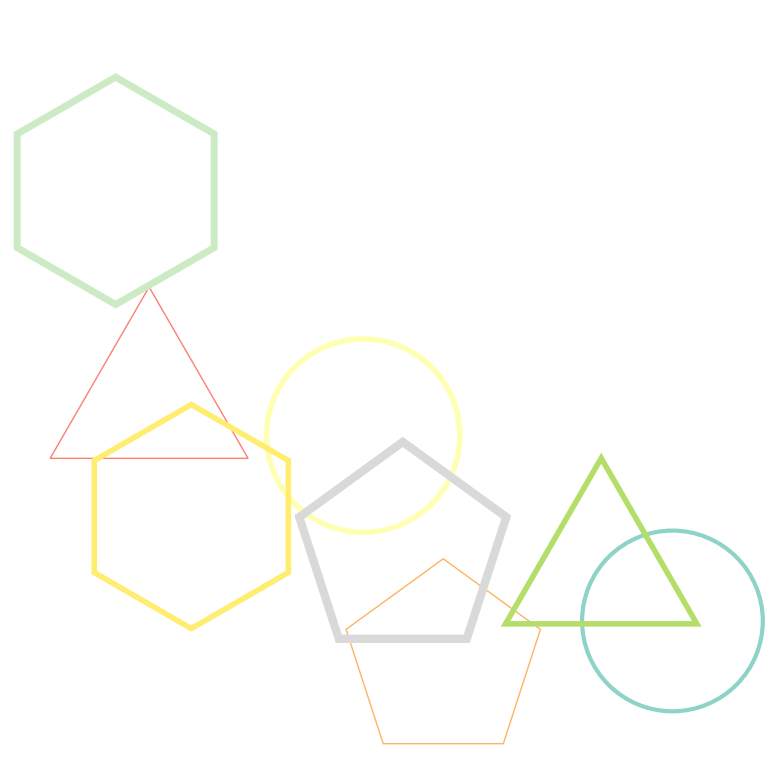[{"shape": "circle", "thickness": 1.5, "radius": 0.59, "center": [0.873, 0.194]}, {"shape": "circle", "thickness": 2, "radius": 0.63, "center": [0.472, 0.434]}, {"shape": "triangle", "thickness": 0.5, "radius": 0.74, "center": [0.194, 0.479]}, {"shape": "pentagon", "thickness": 0.5, "radius": 0.66, "center": [0.576, 0.142]}, {"shape": "triangle", "thickness": 2, "radius": 0.72, "center": [0.781, 0.262]}, {"shape": "pentagon", "thickness": 3, "radius": 0.71, "center": [0.523, 0.285]}, {"shape": "hexagon", "thickness": 2.5, "radius": 0.74, "center": [0.15, 0.752]}, {"shape": "hexagon", "thickness": 2, "radius": 0.73, "center": [0.248, 0.329]}]